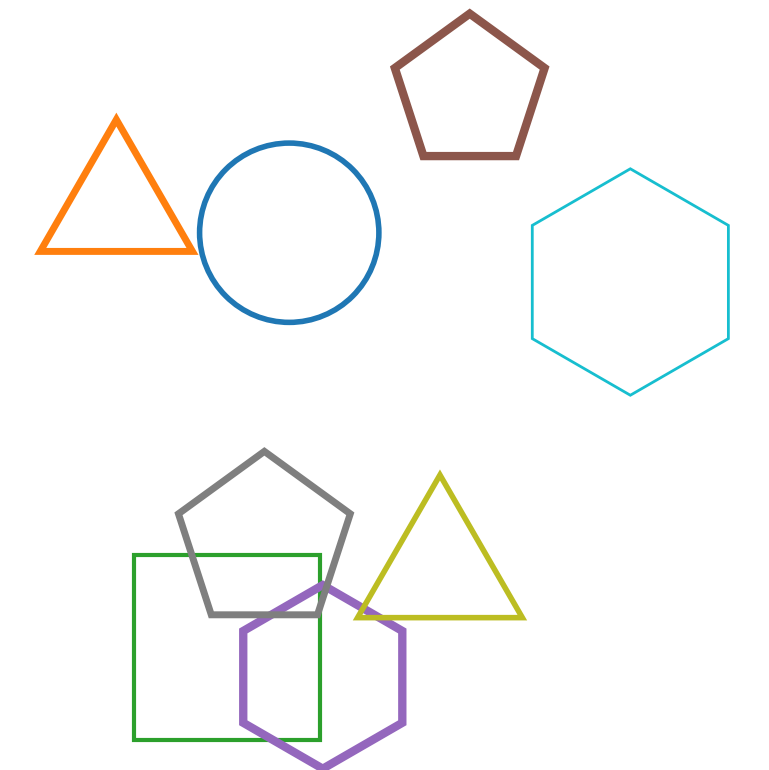[{"shape": "circle", "thickness": 2, "radius": 0.58, "center": [0.376, 0.698]}, {"shape": "triangle", "thickness": 2.5, "radius": 0.57, "center": [0.151, 0.731]}, {"shape": "square", "thickness": 1.5, "radius": 0.6, "center": [0.295, 0.159]}, {"shape": "hexagon", "thickness": 3, "radius": 0.6, "center": [0.419, 0.121]}, {"shape": "pentagon", "thickness": 3, "radius": 0.51, "center": [0.61, 0.88]}, {"shape": "pentagon", "thickness": 2.5, "radius": 0.59, "center": [0.343, 0.296]}, {"shape": "triangle", "thickness": 2, "radius": 0.62, "center": [0.571, 0.26]}, {"shape": "hexagon", "thickness": 1, "radius": 0.74, "center": [0.819, 0.634]}]